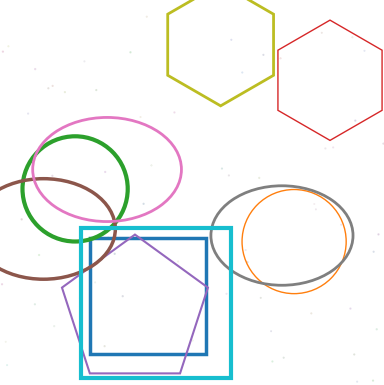[{"shape": "square", "thickness": 2.5, "radius": 0.76, "center": [0.385, 0.231]}, {"shape": "circle", "thickness": 1, "radius": 0.68, "center": [0.764, 0.373]}, {"shape": "circle", "thickness": 3, "radius": 0.68, "center": [0.195, 0.509]}, {"shape": "hexagon", "thickness": 1, "radius": 0.78, "center": [0.857, 0.792]}, {"shape": "pentagon", "thickness": 1.5, "radius": 1.0, "center": [0.351, 0.191]}, {"shape": "oval", "thickness": 2.5, "radius": 0.93, "center": [0.113, 0.405]}, {"shape": "oval", "thickness": 2, "radius": 0.97, "center": [0.278, 0.56]}, {"shape": "oval", "thickness": 2, "radius": 0.92, "center": [0.732, 0.388]}, {"shape": "hexagon", "thickness": 2, "radius": 0.79, "center": [0.573, 0.884]}, {"shape": "square", "thickness": 3, "radius": 0.98, "center": [0.406, 0.213]}]